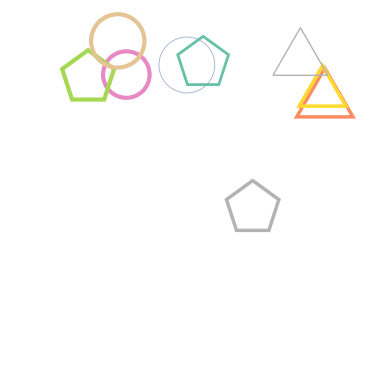[{"shape": "pentagon", "thickness": 2, "radius": 0.35, "center": [0.528, 0.836]}, {"shape": "triangle", "thickness": 2.5, "radius": 0.42, "center": [0.844, 0.739]}, {"shape": "circle", "thickness": 0.5, "radius": 0.36, "center": [0.485, 0.831]}, {"shape": "circle", "thickness": 3, "radius": 0.3, "center": [0.328, 0.806]}, {"shape": "pentagon", "thickness": 3, "radius": 0.35, "center": [0.229, 0.799]}, {"shape": "triangle", "thickness": 2.5, "radius": 0.35, "center": [0.838, 0.759]}, {"shape": "circle", "thickness": 3, "radius": 0.35, "center": [0.306, 0.894]}, {"shape": "pentagon", "thickness": 2.5, "radius": 0.36, "center": [0.656, 0.459]}, {"shape": "triangle", "thickness": 1, "radius": 0.41, "center": [0.78, 0.846]}]